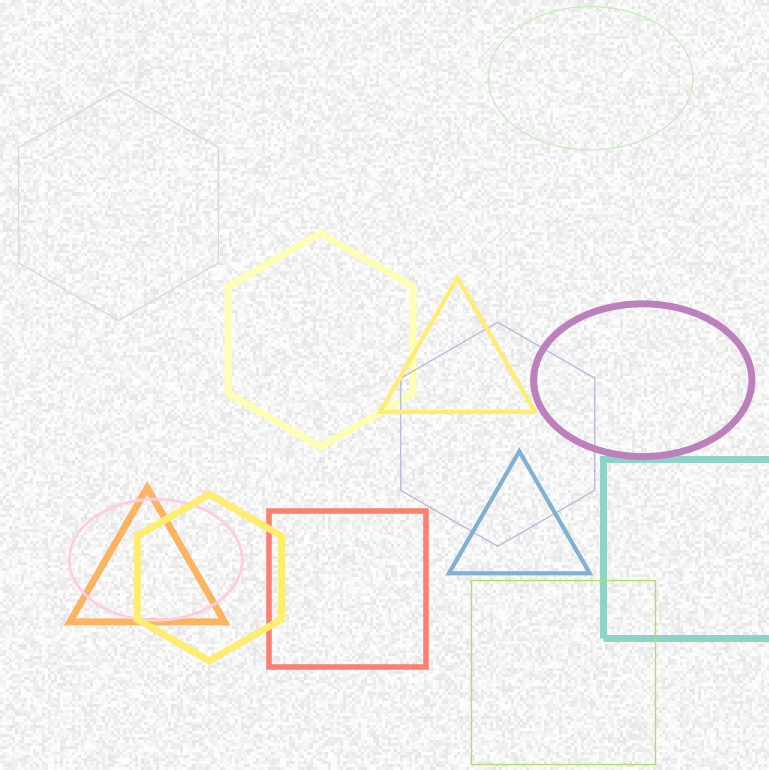[{"shape": "square", "thickness": 2.5, "radius": 0.58, "center": [0.899, 0.288]}, {"shape": "hexagon", "thickness": 2.5, "radius": 0.69, "center": [0.416, 0.558]}, {"shape": "hexagon", "thickness": 0.5, "radius": 0.73, "center": [0.646, 0.436]}, {"shape": "square", "thickness": 2, "radius": 0.51, "center": [0.451, 0.235]}, {"shape": "triangle", "thickness": 1.5, "radius": 0.53, "center": [0.674, 0.308]}, {"shape": "triangle", "thickness": 2.5, "radius": 0.58, "center": [0.191, 0.25]}, {"shape": "square", "thickness": 0.5, "radius": 0.6, "center": [0.731, 0.127]}, {"shape": "oval", "thickness": 1, "radius": 0.56, "center": [0.202, 0.273]}, {"shape": "hexagon", "thickness": 0.5, "radius": 0.75, "center": [0.154, 0.734]}, {"shape": "oval", "thickness": 2.5, "radius": 0.71, "center": [0.835, 0.506]}, {"shape": "oval", "thickness": 0.5, "radius": 0.67, "center": [0.767, 0.898]}, {"shape": "triangle", "thickness": 1.5, "radius": 0.58, "center": [0.594, 0.523]}, {"shape": "hexagon", "thickness": 2.5, "radius": 0.54, "center": [0.272, 0.25]}]